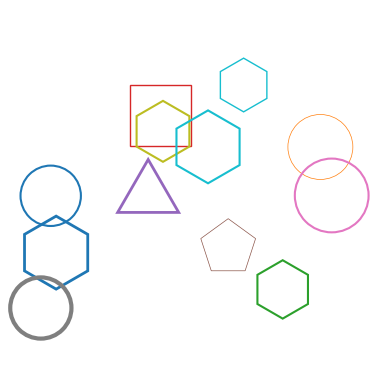[{"shape": "circle", "thickness": 1.5, "radius": 0.39, "center": [0.132, 0.491]}, {"shape": "hexagon", "thickness": 2, "radius": 0.47, "center": [0.146, 0.344]}, {"shape": "circle", "thickness": 0.5, "radius": 0.42, "center": [0.832, 0.618]}, {"shape": "hexagon", "thickness": 1.5, "radius": 0.38, "center": [0.734, 0.248]}, {"shape": "square", "thickness": 1, "radius": 0.39, "center": [0.417, 0.699]}, {"shape": "triangle", "thickness": 2, "radius": 0.46, "center": [0.385, 0.494]}, {"shape": "pentagon", "thickness": 0.5, "radius": 0.37, "center": [0.593, 0.357]}, {"shape": "circle", "thickness": 1.5, "radius": 0.48, "center": [0.862, 0.492]}, {"shape": "circle", "thickness": 3, "radius": 0.4, "center": [0.106, 0.2]}, {"shape": "hexagon", "thickness": 1.5, "radius": 0.4, "center": [0.423, 0.659]}, {"shape": "hexagon", "thickness": 1, "radius": 0.35, "center": [0.633, 0.779]}, {"shape": "hexagon", "thickness": 1.5, "radius": 0.47, "center": [0.54, 0.619]}]